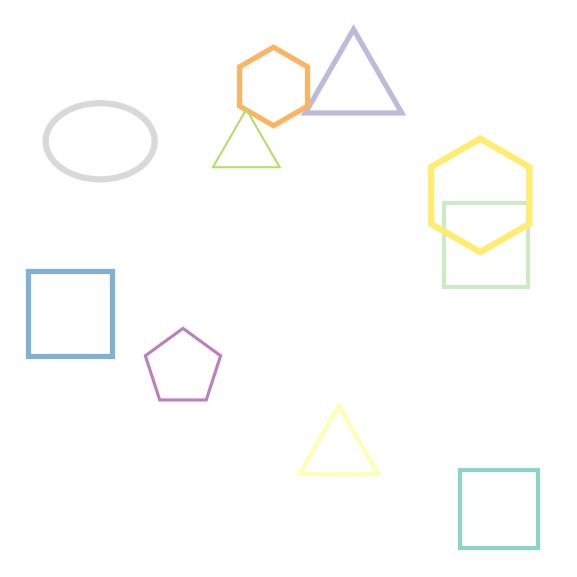[{"shape": "square", "thickness": 2, "radius": 0.34, "center": [0.863, 0.117]}, {"shape": "triangle", "thickness": 2, "radius": 0.39, "center": [0.587, 0.218]}, {"shape": "triangle", "thickness": 2.5, "radius": 0.48, "center": [0.612, 0.852]}, {"shape": "square", "thickness": 2.5, "radius": 0.37, "center": [0.121, 0.457]}, {"shape": "hexagon", "thickness": 2.5, "radius": 0.34, "center": [0.474, 0.849]}, {"shape": "triangle", "thickness": 1, "radius": 0.33, "center": [0.427, 0.743]}, {"shape": "oval", "thickness": 3, "radius": 0.47, "center": [0.173, 0.754]}, {"shape": "pentagon", "thickness": 1.5, "radius": 0.34, "center": [0.317, 0.362]}, {"shape": "square", "thickness": 2, "radius": 0.36, "center": [0.842, 0.575]}, {"shape": "hexagon", "thickness": 3, "radius": 0.49, "center": [0.832, 0.661]}]